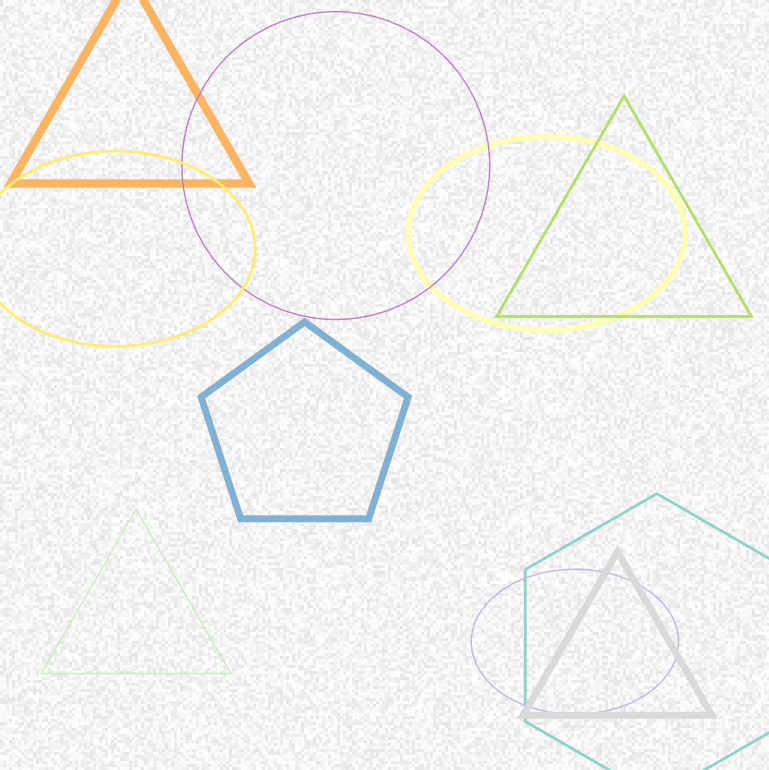[{"shape": "hexagon", "thickness": 1, "radius": 0.99, "center": [0.853, 0.162]}, {"shape": "oval", "thickness": 2, "radius": 0.9, "center": [0.71, 0.697]}, {"shape": "oval", "thickness": 0.5, "radius": 0.67, "center": [0.747, 0.166]}, {"shape": "pentagon", "thickness": 2.5, "radius": 0.71, "center": [0.396, 0.441]}, {"shape": "triangle", "thickness": 3, "radius": 0.89, "center": [0.169, 0.851]}, {"shape": "triangle", "thickness": 1, "radius": 0.95, "center": [0.81, 0.684]}, {"shape": "triangle", "thickness": 2.5, "radius": 0.71, "center": [0.802, 0.142]}, {"shape": "circle", "thickness": 0.5, "radius": 1.0, "center": [0.436, 0.785]}, {"shape": "triangle", "thickness": 0.5, "radius": 0.71, "center": [0.177, 0.196]}, {"shape": "oval", "thickness": 1, "radius": 0.91, "center": [0.15, 0.677]}]